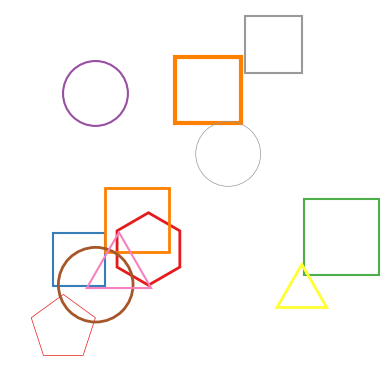[{"shape": "pentagon", "thickness": 0.5, "radius": 0.44, "center": [0.164, 0.148]}, {"shape": "hexagon", "thickness": 2, "radius": 0.47, "center": [0.386, 0.353]}, {"shape": "square", "thickness": 1.5, "radius": 0.34, "center": [0.205, 0.327]}, {"shape": "square", "thickness": 1.5, "radius": 0.49, "center": [0.887, 0.385]}, {"shape": "circle", "thickness": 1.5, "radius": 0.42, "center": [0.248, 0.757]}, {"shape": "square", "thickness": 3, "radius": 0.42, "center": [0.54, 0.766]}, {"shape": "square", "thickness": 2, "radius": 0.41, "center": [0.356, 0.429]}, {"shape": "triangle", "thickness": 2, "radius": 0.37, "center": [0.784, 0.239]}, {"shape": "circle", "thickness": 2, "radius": 0.48, "center": [0.249, 0.261]}, {"shape": "triangle", "thickness": 1.5, "radius": 0.48, "center": [0.309, 0.3]}, {"shape": "circle", "thickness": 0.5, "radius": 0.42, "center": [0.593, 0.6]}, {"shape": "square", "thickness": 1.5, "radius": 0.37, "center": [0.711, 0.884]}]